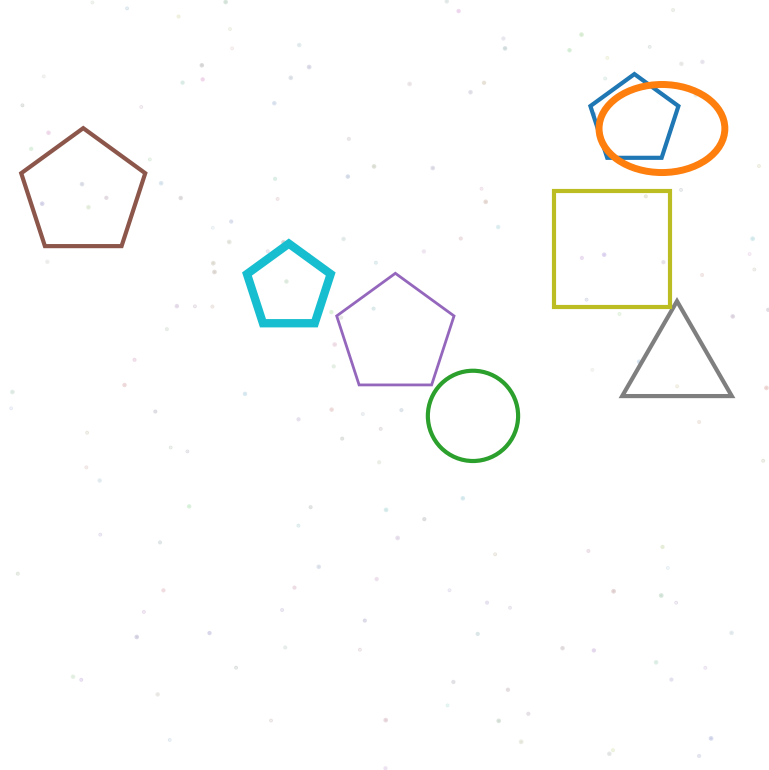[{"shape": "pentagon", "thickness": 1.5, "radius": 0.3, "center": [0.824, 0.844]}, {"shape": "oval", "thickness": 2.5, "radius": 0.41, "center": [0.86, 0.833]}, {"shape": "circle", "thickness": 1.5, "radius": 0.29, "center": [0.614, 0.46]}, {"shape": "pentagon", "thickness": 1, "radius": 0.4, "center": [0.513, 0.565]}, {"shape": "pentagon", "thickness": 1.5, "radius": 0.42, "center": [0.108, 0.749]}, {"shape": "triangle", "thickness": 1.5, "radius": 0.41, "center": [0.879, 0.527]}, {"shape": "square", "thickness": 1.5, "radius": 0.38, "center": [0.794, 0.677]}, {"shape": "pentagon", "thickness": 3, "radius": 0.29, "center": [0.375, 0.626]}]